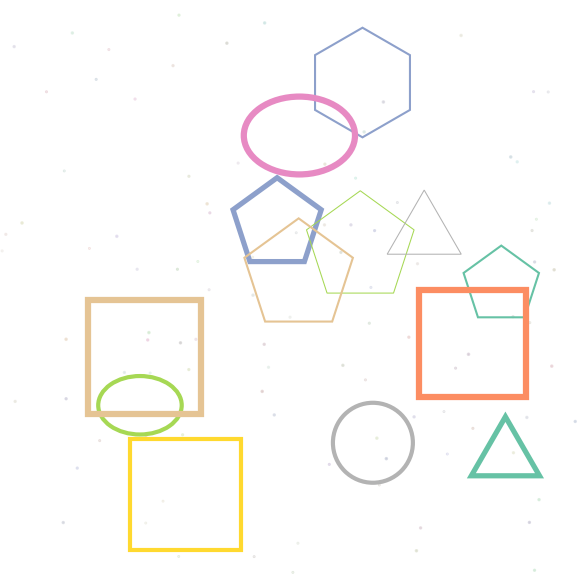[{"shape": "pentagon", "thickness": 1, "radius": 0.34, "center": [0.868, 0.505]}, {"shape": "triangle", "thickness": 2.5, "radius": 0.34, "center": [0.875, 0.209]}, {"shape": "square", "thickness": 3, "radius": 0.46, "center": [0.818, 0.404]}, {"shape": "pentagon", "thickness": 2.5, "radius": 0.4, "center": [0.48, 0.611]}, {"shape": "hexagon", "thickness": 1, "radius": 0.47, "center": [0.628, 0.856]}, {"shape": "oval", "thickness": 3, "radius": 0.48, "center": [0.518, 0.764]}, {"shape": "oval", "thickness": 2, "radius": 0.36, "center": [0.242, 0.297]}, {"shape": "pentagon", "thickness": 0.5, "radius": 0.49, "center": [0.624, 0.571]}, {"shape": "square", "thickness": 2, "radius": 0.48, "center": [0.321, 0.143]}, {"shape": "square", "thickness": 3, "radius": 0.49, "center": [0.25, 0.381]}, {"shape": "pentagon", "thickness": 1, "radius": 0.49, "center": [0.517, 0.522]}, {"shape": "triangle", "thickness": 0.5, "radius": 0.37, "center": [0.735, 0.596]}, {"shape": "circle", "thickness": 2, "radius": 0.35, "center": [0.646, 0.232]}]